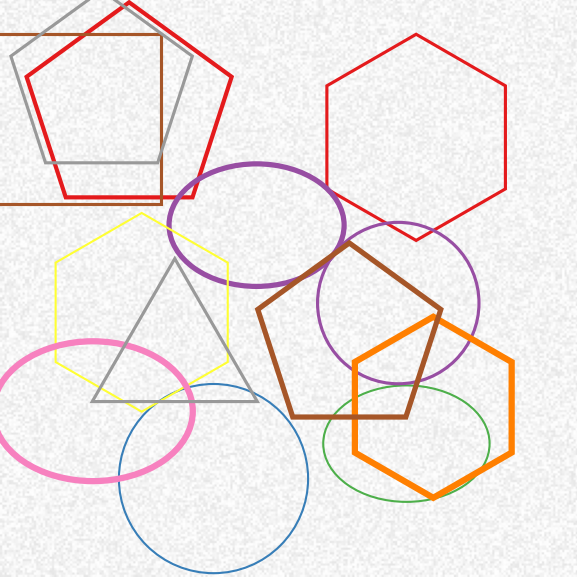[{"shape": "pentagon", "thickness": 2, "radius": 0.93, "center": [0.224, 0.808]}, {"shape": "hexagon", "thickness": 1.5, "radius": 0.89, "center": [0.721, 0.761]}, {"shape": "circle", "thickness": 1, "radius": 0.82, "center": [0.37, 0.17]}, {"shape": "oval", "thickness": 1, "radius": 0.72, "center": [0.704, 0.231]}, {"shape": "oval", "thickness": 2.5, "radius": 0.76, "center": [0.444, 0.609]}, {"shape": "circle", "thickness": 1.5, "radius": 0.7, "center": [0.69, 0.474]}, {"shape": "hexagon", "thickness": 3, "radius": 0.78, "center": [0.75, 0.294]}, {"shape": "hexagon", "thickness": 1, "radius": 0.86, "center": [0.245, 0.458]}, {"shape": "pentagon", "thickness": 2.5, "radius": 0.83, "center": [0.605, 0.412]}, {"shape": "square", "thickness": 1.5, "radius": 0.74, "center": [0.132, 0.794]}, {"shape": "oval", "thickness": 3, "radius": 0.86, "center": [0.161, 0.287]}, {"shape": "triangle", "thickness": 1.5, "radius": 0.83, "center": [0.303, 0.386]}, {"shape": "pentagon", "thickness": 1.5, "radius": 0.83, "center": [0.176, 0.851]}]